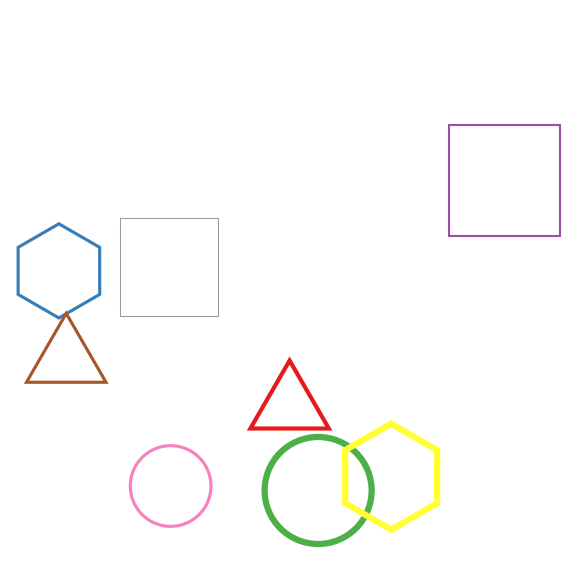[{"shape": "triangle", "thickness": 2, "radius": 0.39, "center": [0.502, 0.296]}, {"shape": "hexagon", "thickness": 1.5, "radius": 0.41, "center": [0.102, 0.53]}, {"shape": "circle", "thickness": 3, "radius": 0.46, "center": [0.551, 0.15]}, {"shape": "square", "thickness": 1, "radius": 0.48, "center": [0.874, 0.687]}, {"shape": "hexagon", "thickness": 3, "radius": 0.46, "center": [0.677, 0.174]}, {"shape": "triangle", "thickness": 1.5, "radius": 0.4, "center": [0.115, 0.377]}, {"shape": "circle", "thickness": 1.5, "radius": 0.35, "center": [0.295, 0.158]}, {"shape": "square", "thickness": 0.5, "radius": 0.42, "center": [0.293, 0.536]}]